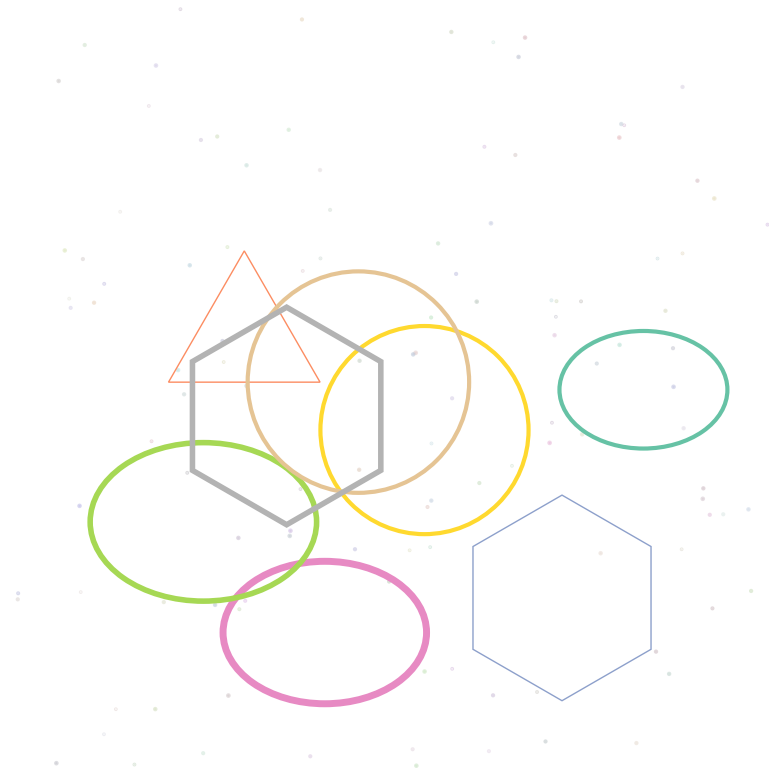[{"shape": "oval", "thickness": 1.5, "radius": 0.55, "center": [0.836, 0.494]}, {"shape": "triangle", "thickness": 0.5, "radius": 0.57, "center": [0.317, 0.561]}, {"shape": "hexagon", "thickness": 0.5, "radius": 0.67, "center": [0.73, 0.223]}, {"shape": "oval", "thickness": 2.5, "radius": 0.66, "center": [0.422, 0.179]}, {"shape": "oval", "thickness": 2, "radius": 0.74, "center": [0.264, 0.322]}, {"shape": "circle", "thickness": 1.5, "radius": 0.68, "center": [0.551, 0.441]}, {"shape": "circle", "thickness": 1.5, "radius": 0.72, "center": [0.465, 0.504]}, {"shape": "hexagon", "thickness": 2, "radius": 0.71, "center": [0.372, 0.46]}]